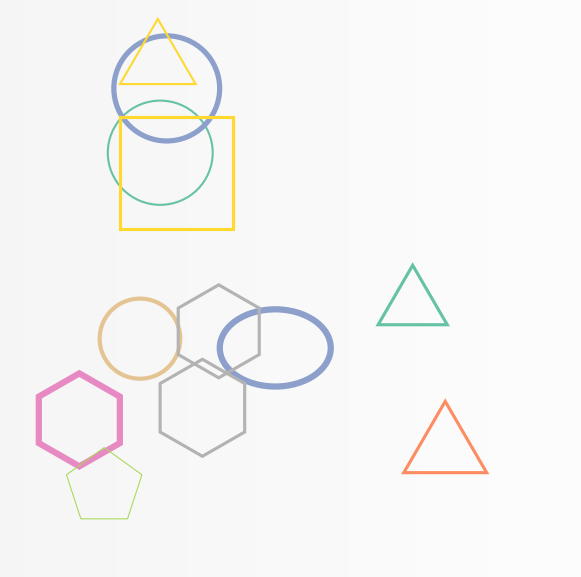[{"shape": "circle", "thickness": 1, "radius": 0.45, "center": [0.276, 0.735]}, {"shape": "triangle", "thickness": 1.5, "radius": 0.34, "center": [0.71, 0.471]}, {"shape": "triangle", "thickness": 1.5, "radius": 0.41, "center": [0.766, 0.222]}, {"shape": "oval", "thickness": 3, "radius": 0.48, "center": [0.474, 0.397]}, {"shape": "circle", "thickness": 2.5, "radius": 0.46, "center": [0.287, 0.846]}, {"shape": "hexagon", "thickness": 3, "radius": 0.4, "center": [0.136, 0.272]}, {"shape": "pentagon", "thickness": 0.5, "radius": 0.34, "center": [0.179, 0.156]}, {"shape": "square", "thickness": 1.5, "radius": 0.49, "center": [0.304, 0.7]}, {"shape": "triangle", "thickness": 1, "radius": 0.38, "center": [0.272, 0.891]}, {"shape": "circle", "thickness": 2, "radius": 0.35, "center": [0.241, 0.413]}, {"shape": "hexagon", "thickness": 1.5, "radius": 0.4, "center": [0.376, 0.425]}, {"shape": "hexagon", "thickness": 1.5, "radius": 0.42, "center": [0.348, 0.293]}]